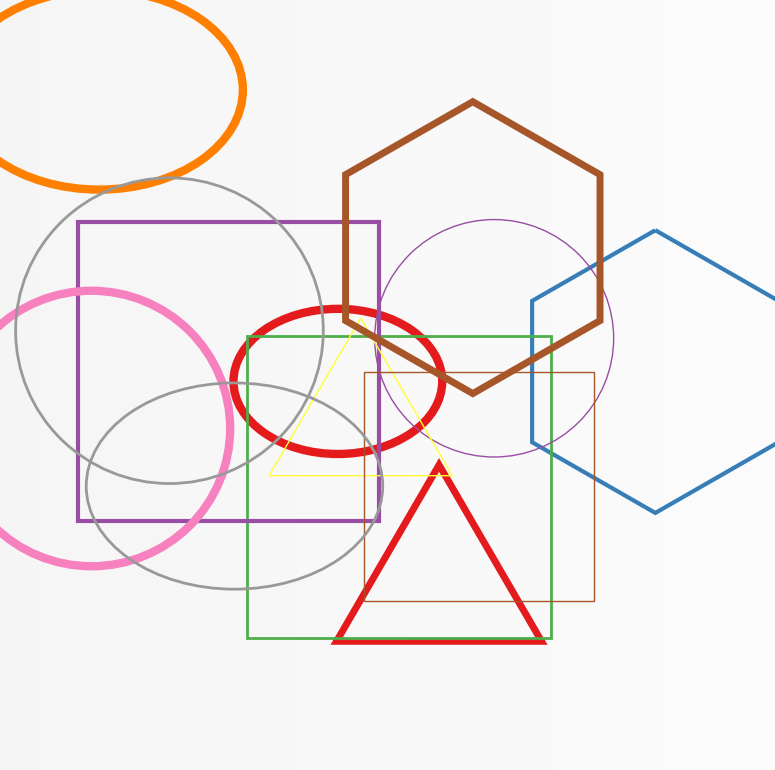[{"shape": "triangle", "thickness": 2.5, "radius": 0.76, "center": [0.567, 0.243]}, {"shape": "oval", "thickness": 3, "radius": 0.67, "center": [0.436, 0.505]}, {"shape": "hexagon", "thickness": 1.5, "radius": 0.92, "center": [0.846, 0.517]}, {"shape": "square", "thickness": 1, "radius": 0.98, "center": [0.515, 0.367]}, {"shape": "square", "thickness": 1.5, "radius": 0.97, "center": [0.295, 0.517]}, {"shape": "circle", "thickness": 0.5, "radius": 0.77, "center": [0.638, 0.561]}, {"shape": "oval", "thickness": 3, "radius": 0.93, "center": [0.128, 0.883]}, {"shape": "triangle", "thickness": 0.5, "radius": 0.68, "center": [0.465, 0.45]}, {"shape": "hexagon", "thickness": 2.5, "radius": 0.95, "center": [0.61, 0.678]}, {"shape": "square", "thickness": 0.5, "radius": 0.74, "center": [0.618, 0.368]}, {"shape": "circle", "thickness": 3, "radius": 0.89, "center": [0.118, 0.444]}, {"shape": "oval", "thickness": 1, "radius": 0.96, "center": [0.303, 0.369]}, {"shape": "circle", "thickness": 1, "radius": 0.99, "center": [0.219, 0.571]}]